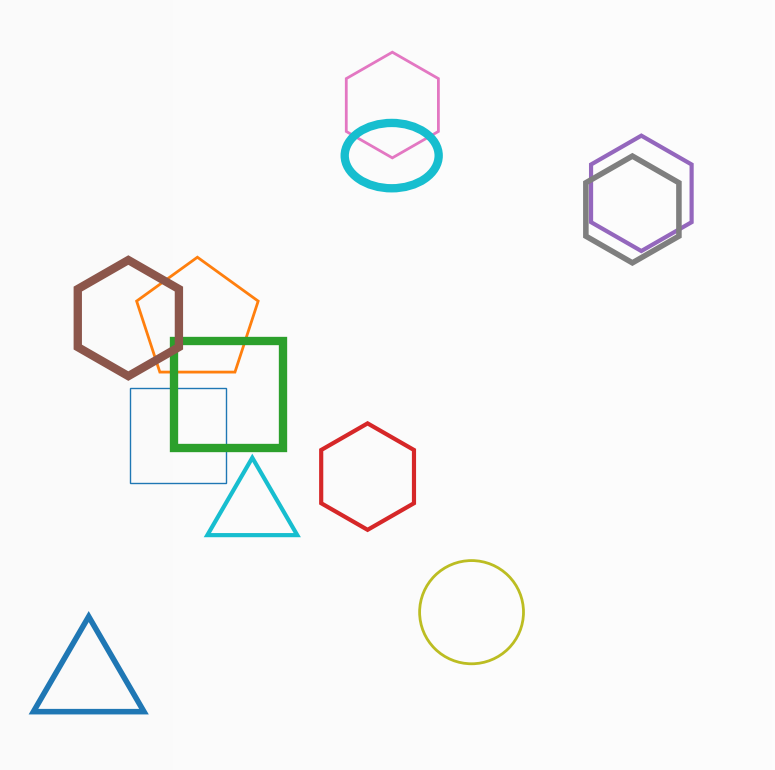[{"shape": "triangle", "thickness": 2, "radius": 0.41, "center": [0.114, 0.117]}, {"shape": "square", "thickness": 0.5, "radius": 0.31, "center": [0.229, 0.434]}, {"shape": "pentagon", "thickness": 1, "radius": 0.41, "center": [0.255, 0.583]}, {"shape": "square", "thickness": 3, "radius": 0.35, "center": [0.295, 0.488]}, {"shape": "hexagon", "thickness": 1.5, "radius": 0.35, "center": [0.474, 0.381]}, {"shape": "hexagon", "thickness": 1.5, "radius": 0.37, "center": [0.828, 0.749]}, {"shape": "hexagon", "thickness": 3, "radius": 0.38, "center": [0.166, 0.587]}, {"shape": "hexagon", "thickness": 1, "radius": 0.34, "center": [0.506, 0.864]}, {"shape": "hexagon", "thickness": 2, "radius": 0.35, "center": [0.816, 0.728]}, {"shape": "circle", "thickness": 1, "radius": 0.34, "center": [0.608, 0.205]}, {"shape": "oval", "thickness": 3, "radius": 0.3, "center": [0.505, 0.798]}, {"shape": "triangle", "thickness": 1.5, "radius": 0.33, "center": [0.326, 0.339]}]